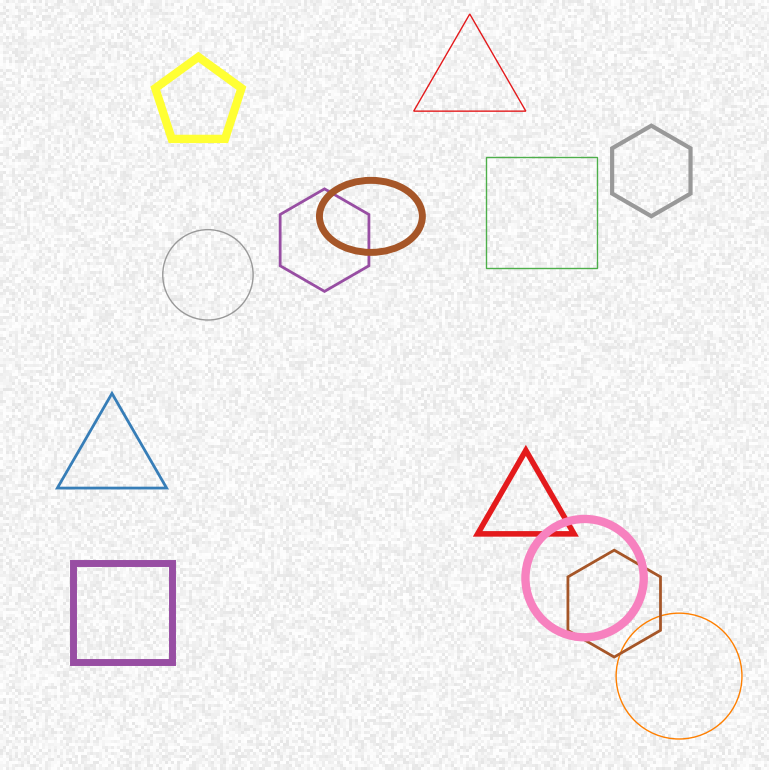[{"shape": "triangle", "thickness": 2, "radius": 0.36, "center": [0.683, 0.343]}, {"shape": "triangle", "thickness": 0.5, "radius": 0.42, "center": [0.61, 0.898]}, {"shape": "triangle", "thickness": 1, "radius": 0.41, "center": [0.145, 0.407]}, {"shape": "square", "thickness": 0.5, "radius": 0.36, "center": [0.703, 0.724]}, {"shape": "square", "thickness": 2.5, "radius": 0.32, "center": [0.159, 0.205]}, {"shape": "hexagon", "thickness": 1, "radius": 0.33, "center": [0.421, 0.688]}, {"shape": "circle", "thickness": 0.5, "radius": 0.41, "center": [0.882, 0.122]}, {"shape": "pentagon", "thickness": 3, "radius": 0.29, "center": [0.258, 0.867]}, {"shape": "oval", "thickness": 2.5, "radius": 0.33, "center": [0.482, 0.719]}, {"shape": "hexagon", "thickness": 1, "radius": 0.35, "center": [0.798, 0.216]}, {"shape": "circle", "thickness": 3, "radius": 0.38, "center": [0.759, 0.249]}, {"shape": "hexagon", "thickness": 1.5, "radius": 0.29, "center": [0.846, 0.778]}, {"shape": "circle", "thickness": 0.5, "radius": 0.29, "center": [0.27, 0.643]}]